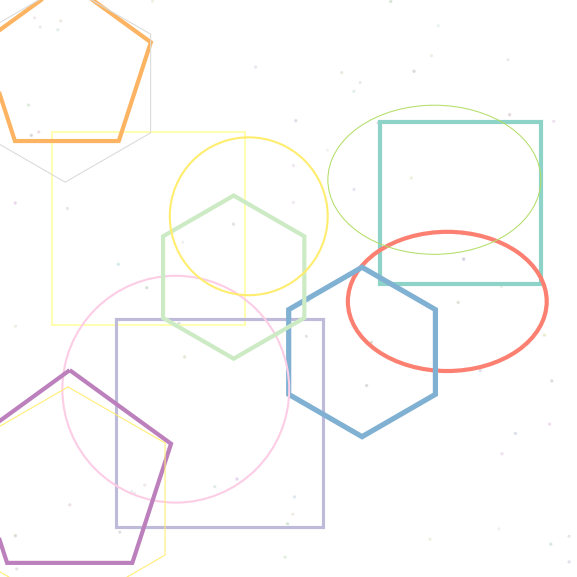[{"shape": "square", "thickness": 2, "radius": 0.7, "center": [0.797, 0.648]}, {"shape": "square", "thickness": 1, "radius": 0.83, "center": [0.257, 0.603]}, {"shape": "square", "thickness": 1.5, "radius": 0.9, "center": [0.38, 0.267]}, {"shape": "oval", "thickness": 2, "radius": 0.86, "center": [0.775, 0.477]}, {"shape": "hexagon", "thickness": 2.5, "radius": 0.73, "center": [0.627, 0.39]}, {"shape": "pentagon", "thickness": 2, "radius": 0.76, "center": [0.116, 0.879]}, {"shape": "oval", "thickness": 0.5, "radius": 0.92, "center": [0.752, 0.688]}, {"shape": "circle", "thickness": 1, "radius": 0.98, "center": [0.304, 0.325]}, {"shape": "hexagon", "thickness": 0.5, "radius": 0.85, "center": [0.113, 0.855]}, {"shape": "pentagon", "thickness": 2, "radius": 0.92, "center": [0.121, 0.174]}, {"shape": "hexagon", "thickness": 2, "radius": 0.71, "center": [0.405, 0.519]}, {"shape": "circle", "thickness": 1, "radius": 0.68, "center": [0.431, 0.625]}, {"shape": "hexagon", "thickness": 0.5, "radius": 0.97, "center": [0.118, 0.135]}]